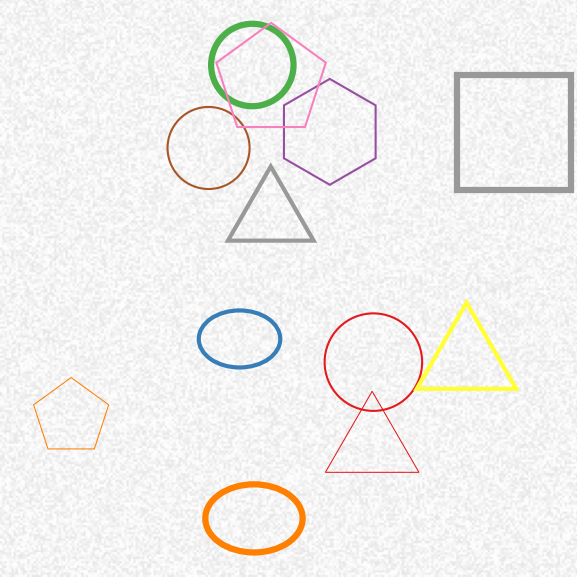[{"shape": "triangle", "thickness": 0.5, "radius": 0.47, "center": [0.644, 0.228]}, {"shape": "circle", "thickness": 1, "radius": 0.42, "center": [0.647, 0.372]}, {"shape": "oval", "thickness": 2, "radius": 0.35, "center": [0.415, 0.412]}, {"shape": "circle", "thickness": 3, "radius": 0.36, "center": [0.437, 0.887]}, {"shape": "hexagon", "thickness": 1, "radius": 0.46, "center": [0.571, 0.771]}, {"shape": "oval", "thickness": 3, "radius": 0.42, "center": [0.44, 0.101]}, {"shape": "pentagon", "thickness": 0.5, "radius": 0.34, "center": [0.123, 0.277]}, {"shape": "triangle", "thickness": 2, "radius": 0.5, "center": [0.808, 0.376]}, {"shape": "circle", "thickness": 1, "radius": 0.36, "center": [0.361, 0.743]}, {"shape": "pentagon", "thickness": 1, "radius": 0.5, "center": [0.469, 0.86]}, {"shape": "triangle", "thickness": 2, "radius": 0.43, "center": [0.469, 0.625]}, {"shape": "square", "thickness": 3, "radius": 0.5, "center": [0.89, 0.769]}]